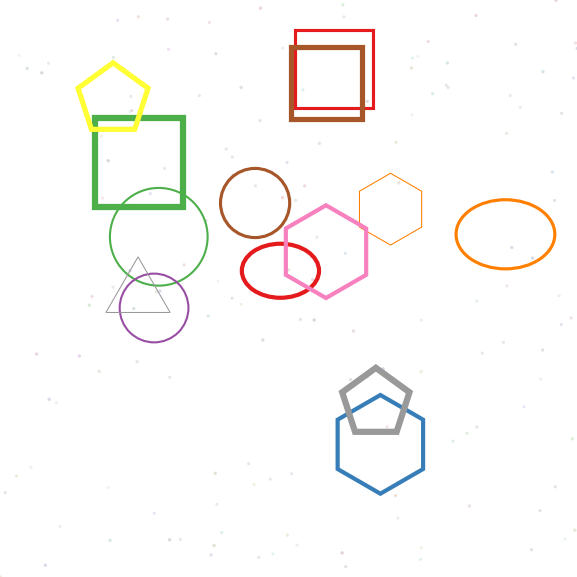[{"shape": "oval", "thickness": 2, "radius": 0.33, "center": [0.486, 0.53]}, {"shape": "square", "thickness": 1.5, "radius": 0.34, "center": [0.579, 0.879]}, {"shape": "hexagon", "thickness": 2, "radius": 0.43, "center": [0.659, 0.23]}, {"shape": "square", "thickness": 3, "radius": 0.38, "center": [0.241, 0.718]}, {"shape": "circle", "thickness": 1, "radius": 0.42, "center": [0.275, 0.589]}, {"shape": "circle", "thickness": 1, "radius": 0.3, "center": [0.267, 0.466]}, {"shape": "hexagon", "thickness": 0.5, "radius": 0.31, "center": [0.676, 0.637]}, {"shape": "oval", "thickness": 1.5, "radius": 0.43, "center": [0.875, 0.593]}, {"shape": "pentagon", "thickness": 2.5, "radius": 0.32, "center": [0.196, 0.827]}, {"shape": "circle", "thickness": 1.5, "radius": 0.3, "center": [0.442, 0.648]}, {"shape": "square", "thickness": 2.5, "radius": 0.31, "center": [0.565, 0.856]}, {"shape": "hexagon", "thickness": 2, "radius": 0.4, "center": [0.565, 0.563]}, {"shape": "pentagon", "thickness": 3, "radius": 0.31, "center": [0.651, 0.301]}, {"shape": "triangle", "thickness": 0.5, "radius": 0.32, "center": [0.239, 0.49]}]